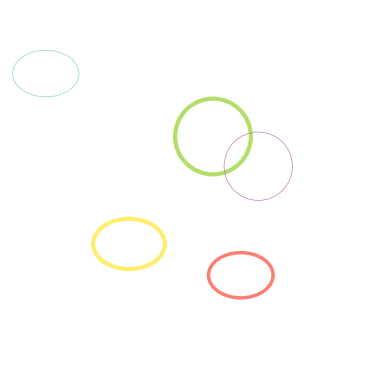[{"shape": "oval", "thickness": 0.5, "radius": 0.43, "center": [0.119, 0.809]}, {"shape": "oval", "thickness": 2.5, "radius": 0.42, "center": [0.625, 0.285]}, {"shape": "circle", "thickness": 3, "radius": 0.49, "center": [0.553, 0.645]}, {"shape": "circle", "thickness": 0.5, "radius": 0.44, "center": [0.671, 0.568]}, {"shape": "oval", "thickness": 3, "radius": 0.47, "center": [0.335, 0.366]}]